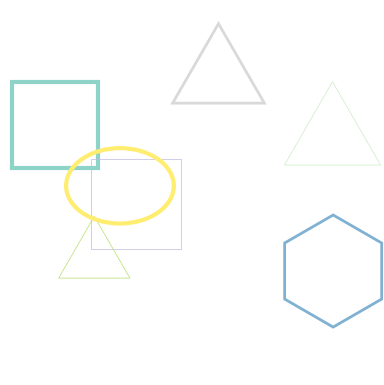[{"shape": "square", "thickness": 3, "radius": 0.56, "center": [0.143, 0.675]}, {"shape": "square", "thickness": 0.5, "radius": 0.59, "center": [0.352, 0.47]}, {"shape": "hexagon", "thickness": 2, "radius": 0.73, "center": [0.865, 0.296]}, {"shape": "triangle", "thickness": 0.5, "radius": 0.53, "center": [0.245, 0.331]}, {"shape": "triangle", "thickness": 2, "radius": 0.69, "center": [0.567, 0.801]}, {"shape": "triangle", "thickness": 0.5, "radius": 0.72, "center": [0.864, 0.643]}, {"shape": "oval", "thickness": 3, "radius": 0.7, "center": [0.312, 0.517]}]